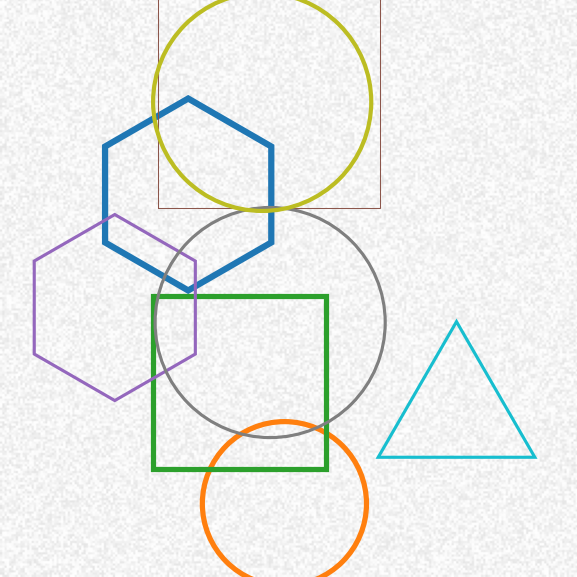[{"shape": "hexagon", "thickness": 3, "radius": 0.83, "center": [0.326, 0.662]}, {"shape": "circle", "thickness": 2.5, "radius": 0.71, "center": [0.492, 0.127]}, {"shape": "square", "thickness": 2.5, "radius": 0.75, "center": [0.414, 0.336]}, {"shape": "hexagon", "thickness": 1.5, "radius": 0.81, "center": [0.199, 0.467]}, {"shape": "square", "thickness": 0.5, "radius": 0.96, "center": [0.467, 0.831]}, {"shape": "circle", "thickness": 1.5, "radius": 1.0, "center": [0.468, 0.441]}, {"shape": "circle", "thickness": 2, "radius": 0.94, "center": [0.454, 0.823]}, {"shape": "triangle", "thickness": 1.5, "radius": 0.78, "center": [0.79, 0.286]}]